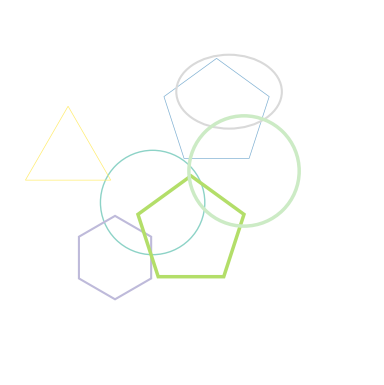[{"shape": "circle", "thickness": 1, "radius": 0.68, "center": [0.396, 0.474]}, {"shape": "hexagon", "thickness": 1.5, "radius": 0.54, "center": [0.299, 0.331]}, {"shape": "pentagon", "thickness": 0.5, "radius": 0.72, "center": [0.563, 0.705]}, {"shape": "pentagon", "thickness": 2.5, "radius": 0.72, "center": [0.496, 0.398]}, {"shape": "oval", "thickness": 1.5, "radius": 0.69, "center": [0.595, 0.762]}, {"shape": "circle", "thickness": 2.5, "radius": 0.72, "center": [0.634, 0.556]}, {"shape": "triangle", "thickness": 0.5, "radius": 0.64, "center": [0.177, 0.596]}]